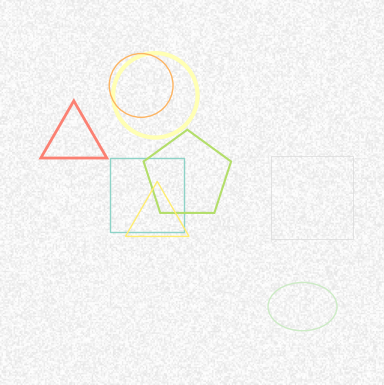[{"shape": "square", "thickness": 1, "radius": 0.48, "center": [0.382, 0.494]}, {"shape": "circle", "thickness": 3, "radius": 0.55, "center": [0.403, 0.752]}, {"shape": "triangle", "thickness": 2, "radius": 0.49, "center": [0.192, 0.639]}, {"shape": "circle", "thickness": 1, "radius": 0.41, "center": [0.367, 0.778]}, {"shape": "pentagon", "thickness": 1.5, "radius": 0.6, "center": [0.487, 0.544]}, {"shape": "square", "thickness": 0.5, "radius": 0.54, "center": [0.81, 0.487]}, {"shape": "oval", "thickness": 1, "radius": 0.45, "center": [0.786, 0.204]}, {"shape": "triangle", "thickness": 1, "radius": 0.48, "center": [0.408, 0.434]}]